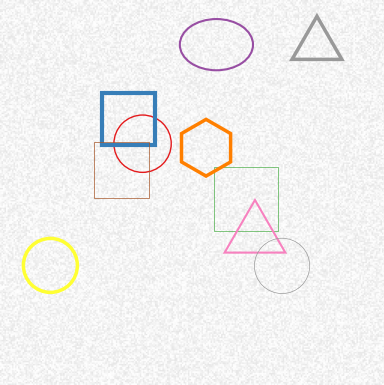[{"shape": "circle", "thickness": 1, "radius": 0.37, "center": [0.37, 0.627]}, {"shape": "square", "thickness": 3, "radius": 0.34, "center": [0.334, 0.691]}, {"shape": "square", "thickness": 0.5, "radius": 0.42, "center": [0.638, 0.483]}, {"shape": "oval", "thickness": 1.5, "radius": 0.48, "center": [0.562, 0.884]}, {"shape": "hexagon", "thickness": 2.5, "radius": 0.37, "center": [0.535, 0.616]}, {"shape": "circle", "thickness": 2.5, "radius": 0.35, "center": [0.131, 0.311]}, {"shape": "square", "thickness": 0.5, "radius": 0.36, "center": [0.316, 0.559]}, {"shape": "triangle", "thickness": 1.5, "radius": 0.46, "center": [0.662, 0.389]}, {"shape": "triangle", "thickness": 2.5, "radius": 0.37, "center": [0.823, 0.883]}, {"shape": "circle", "thickness": 0.5, "radius": 0.36, "center": [0.733, 0.309]}]